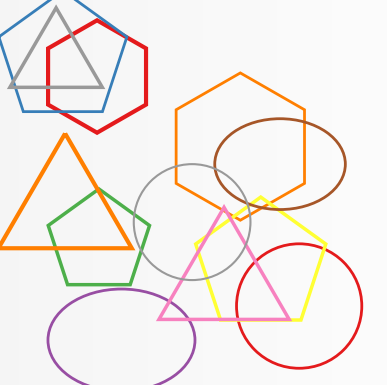[{"shape": "circle", "thickness": 2, "radius": 0.81, "center": [0.772, 0.205]}, {"shape": "hexagon", "thickness": 3, "radius": 0.73, "center": [0.25, 0.801]}, {"shape": "pentagon", "thickness": 2, "radius": 0.87, "center": [0.162, 0.851]}, {"shape": "pentagon", "thickness": 2.5, "radius": 0.69, "center": [0.255, 0.372]}, {"shape": "oval", "thickness": 2, "radius": 0.95, "center": [0.313, 0.116]}, {"shape": "hexagon", "thickness": 2, "radius": 0.96, "center": [0.62, 0.619]}, {"shape": "triangle", "thickness": 3, "radius": 0.99, "center": [0.168, 0.455]}, {"shape": "pentagon", "thickness": 2.5, "radius": 0.88, "center": [0.673, 0.312]}, {"shape": "oval", "thickness": 2, "radius": 0.84, "center": [0.723, 0.574]}, {"shape": "triangle", "thickness": 2.5, "radius": 0.97, "center": [0.578, 0.267]}, {"shape": "triangle", "thickness": 2.5, "radius": 0.69, "center": [0.145, 0.842]}, {"shape": "circle", "thickness": 1.5, "radius": 0.75, "center": [0.496, 0.423]}]